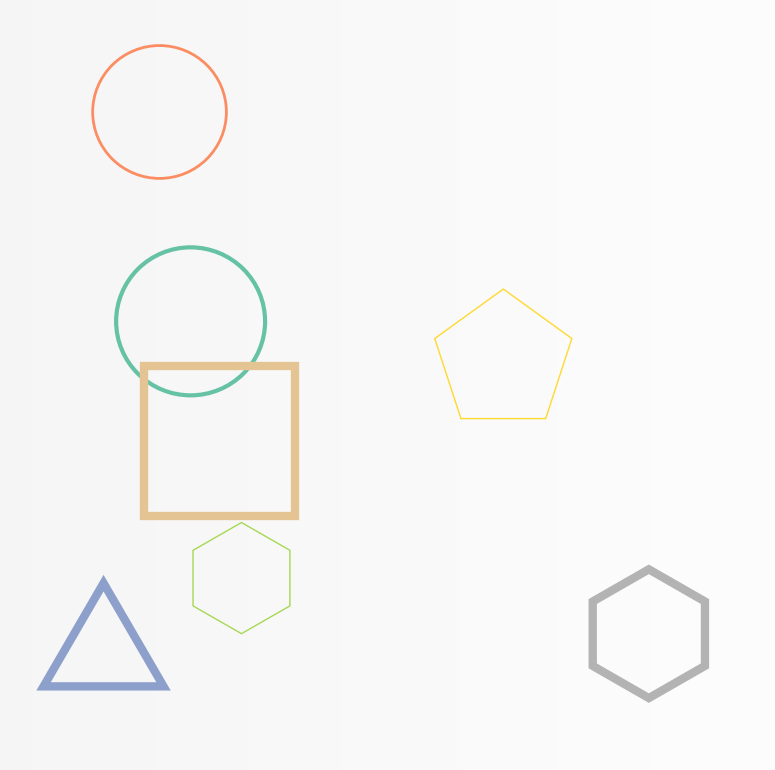[{"shape": "circle", "thickness": 1.5, "radius": 0.48, "center": [0.246, 0.583]}, {"shape": "circle", "thickness": 1, "radius": 0.43, "center": [0.206, 0.855]}, {"shape": "triangle", "thickness": 3, "radius": 0.45, "center": [0.134, 0.153]}, {"shape": "hexagon", "thickness": 0.5, "radius": 0.36, "center": [0.312, 0.249]}, {"shape": "pentagon", "thickness": 0.5, "radius": 0.46, "center": [0.649, 0.532]}, {"shape": "square", "thickness": 3, "radius": 0.49, "center": [0.283, 0.427]}, {"shape": "hexagon", "thickness": 3, "radius": 0.42, "center": [0.837, 0.177]}]